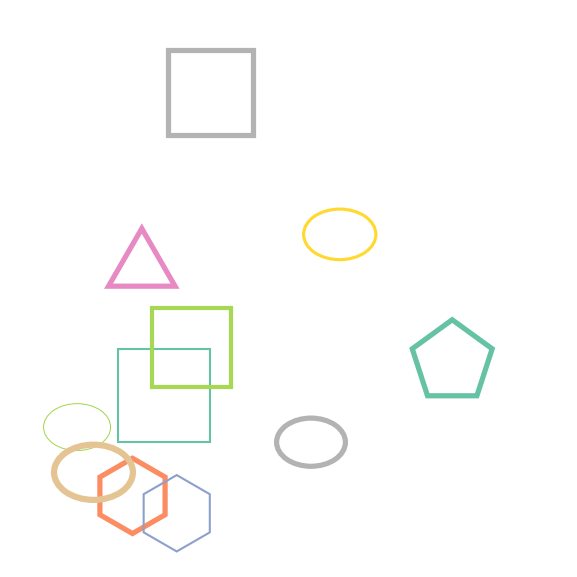[{"shape": "square", "thickness": 1, "radius": 0.4, "center": [0.284, 0.314]}, {"shape": "pentagon", "thickness": 2.5, "radius": 0.36, "center": [0.783, 0.373]}, {"shape": "hexagon", "thickness": 2.5, "radius": 0.33, "center": [0.229, 0.14]}, {"shape": "hexagon", "thickness": 1, "radius": 0.33, "center": [0.306, 0.11]}, {"shape": "triangle", "thickness": 2.5, "radius": 0.33, "center": [0.246, 0.537]}, {"shape": "square", "thickness": 2, "radius": 0.34, "center": [0.331, 0.397]}, {"shape": "oval", "thickness": 0.5, "radius": 0.29, "center": [0.133, 0.26]}, {"shape": "oval", "thickness": 1.5, "radius": 0.31, "center": [0.588, 0.593]}, {"shape": "oval", "thickness": 3, "radius": 0.34, "center": [0.162, 0.181]}, {"shape": "oval", "thickness": 2.5, "radius": 0.3, "center": [0.539, 0.233]}, {"shape": "square", "thickness": 2.5, "radius": 0.37, "center": [0.364, 0.839]}]